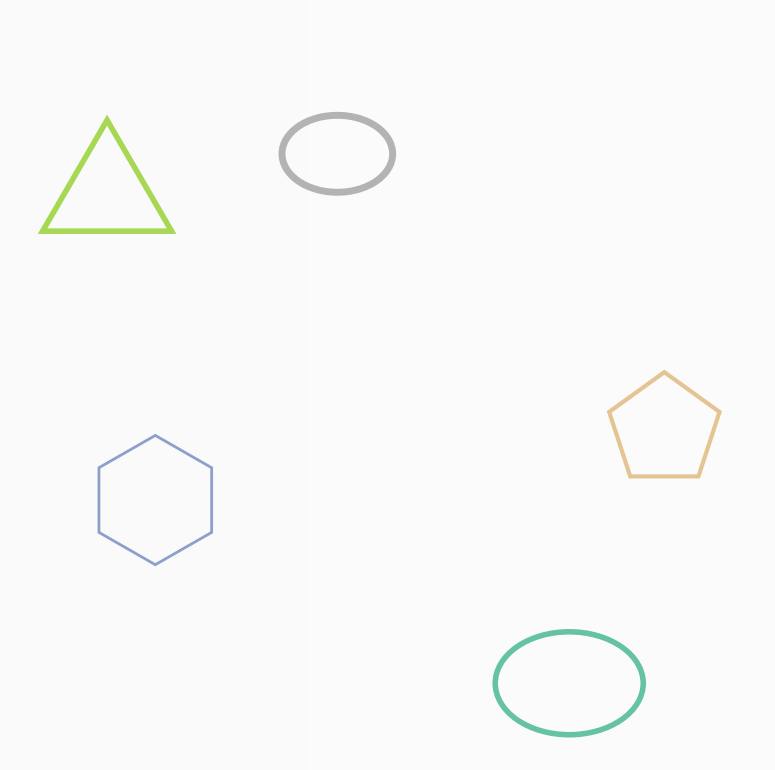[{"shape": "oval", "thickness": 2, "radius": 0.48, "center": [0.735, 0.113]}, {"shape": "hexagon", "thickness": 1, "radius": 0.42, "center": [0.2, 0.351]}, {"shape": "triangle", "thickness": 2, "radius": 0.48, "center": [0.138, 0.748]}, {"shape": "pentagon", "thickness": 1.5, "radius": 0.37, "center": [0.857, 0.442]}, {"shape": "oval", "thickness": 2.5, "radius": 0.36, "center": [0.435, 0.8]}]